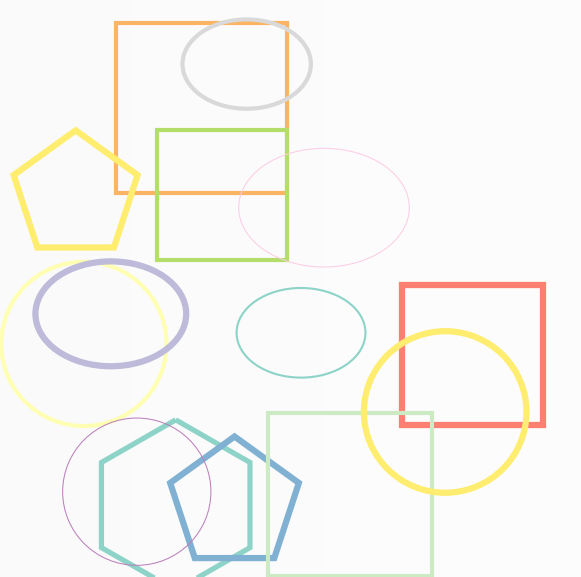[{"shape": "oval", "thickness": 1, "radius": 0.55, "center": [0.518, 0.423]}, {"shape": "hexagon", "thickness": 2.5, "radius": 0.74, "center": [0.302, 0.125]}, {"shape": "circle", "thickness": 2, "radius": 0.71, "center": [0.144, 0.404]}, {"shape": "oval", "thickness": 3, "radius": 0.65, "center": [0.191, 0.456]}, {"shape": "square", "thickness": 3, "radius": 0.6, "center": [0.813, 0.384]}, {"shape": "pentagon", "thickness": 3, "radius": 0.58, "center": [0.403, 0.127]}, {"shape": "square", "thickness": 2, "radius": 0.74, "center": [0.347, 0.812]}, {"shape": "square", "thickness": 2, "radius": 0.56, "center": [0.382, 0.661]}, {"shape": "oval", "thickness": 0.5, "radius": 0.73, "center": [0.557, 0.64]}, {"shape": "oval", "thickness": 2, "radius": 0.55, "center": [0.424, 0.888]}, {"shape": "circle", "thickness": 0.5, "radius": 0.64, "center": [0.235, 0.148]}, {"shape": "square", "thickness": 2, "radius": 0.7, "center": [0.602, 0.142]}, {"shape": "circle", "thickness": 3, "radius": 0.7, "center": [0.766, 0.286]}, {"shape": "pentagon", "thickness": 3, "radius": 0.56, "center": [0.13, 0.661]}]